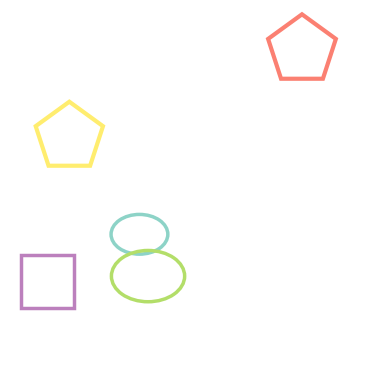[{"shape": "oval", "thickness": 2.5, "radius": 0.37, "center": [0.362, 0.391]}, {"shape": "pentagon", "thickness": 3, "radius": 0.46, "center": [0.784, 0.87]}, {"shape": "oval", "thickness": 2.5, "radius": 0.48, "center": [0.384, 0.283]}, {"shape": "square", "thickness": 2.5, "radius": 0.34, "center": [0.124, 0.269]}, {"shape": "pentagon", "thickness": 3, "radius": 0.46, "center": [0.18, 0.644]}]